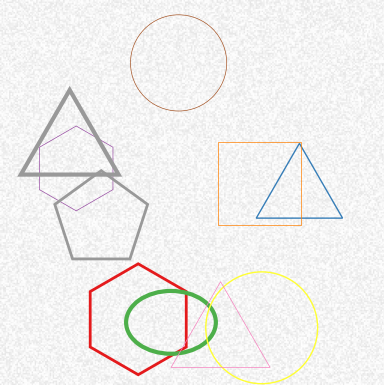[{"shape": "hexagon", "thickness": 2, "radius": 0.72, "center": [0.359, 0.171]}, {"shape": "triangle", "thickness": 1, "radius": 0.65, "center": [0.778, 0.498]}, {"shape": "oval", "thickness": 3, "radius": 0.58, "center": [0.444, 0.163]}, {"shape": "hexagon", "thickness": 0.5, "radius": 0.55, "center": [0.198, 0.563]}, {"shape": "square", "thickness": 0.5, "radius": 0.54, "center": [0.673, 0.523]}, {"shape": "circle", "thickness": 1, "radius": 0.73, "center": [0.68, 0.149]}, {"shape": "circle", "thickness": 0.5, "radius": 0.62, "center": [0.464, 0.837]}, {"shape": "triangle", "thickness": 0.5, "radius": 0.74, "center": [0.573, 0.12]}, {"shape": "pentagon", "thickness": 2, "radius": 0.63, "center": [0.263, 0.43]}, {"shape": "triangle", "thickness": 3, "radius": 0.73, "center": [0.181, 0.62]}]